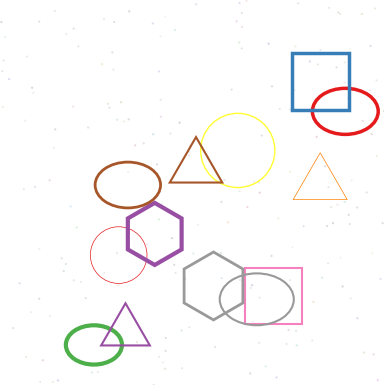[{"shape": "oval", "thickness": 2.5, "radius": 0.43, "center": [0.897, 0.711]}, {"shape": "circle", "thickness": 0.5, "radius": 0.37, "center": [0.308, 0.337]}, {"shape": "square", "thickness": 2.5, "radius": 0.37, "center": [0.833, 0.788]}, {"shape": "oval", "thickness": 3, "radius": 0.36, "center": [0.244, 0.104]}, {"shape": "hexagon", "thickness": 3, "radius": 0.4, "center": [0.402, 0.392]}, {"shape": "triangle", "thickness": 1.5, "radius": 0.36, "center": [0.326, 0.139]}, {"shape": "triangle", "thickness": 0.5, "radius": 0.41, "center": [0.832, 0.522]}, {"shape": "circle", "thickness": 1, "radius": 0.48, "center": [0.618, 0.609]}, {"shape": "oval", "thickness": 2, "radius": 0.43, "center": [0.332, 0.519]}, {"shape": "triangle", "thickness": 1.5, "radius": 0.39, "center": [0.509, 0.565]}, {"shape": "square", "thickness": 1.5, "radius": 0.37, "center": [0.711, 0.232]}, {"shape": "hexagon", "thickness": 2, "radius": 0.44, "center": [0.555, 0.257]}, {"shape": "oval", "thickness": 1.5, "radius": 0.48, "center": [0.667, 0.223]}]